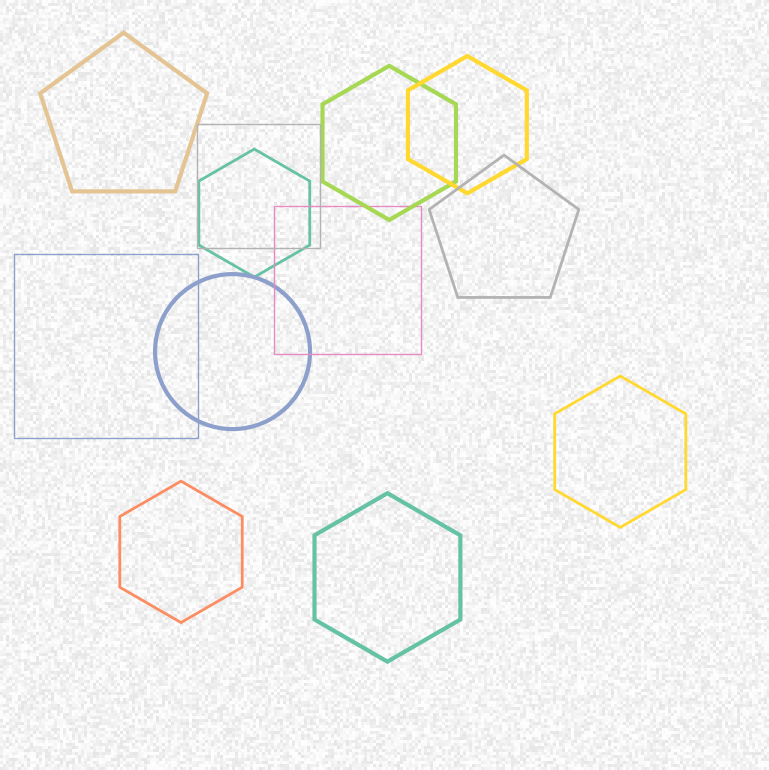[{"shape": "hexagon", "thickness": 1, "radius": 0.42, "center": [0.33, 0.723]}, {"shape": "hexagon", "thickness": 1.5, "radius": 0.55, "center": [0.503, 0.25]}, {"shape": "hexagon", "thickness": 1, "radius": 0.46, "center": [0.235, 0.283]}, {"shape": "circle", "thickness": 1.5, "radius": 0.5, "center": [0.302, 0.543]}, {"shape": "square", "thickness": 0.5, "radius": 0.6, "center": [0.138, 0.551]}, {"shape": "square", "thickness": 0.5, "radius": 0.48, "center": [0.451, 0.636]}, {"shape": "hexagon", "thickness": 1.5, "radius": 0.5, "center": [0.506, 0.814]}, {"shape": "hexagon", "thickness": 1.5, "radius": 0.45, "center": [0.607, 0.838]}, {"shape": "hexagon", "thickness": 1, "radius": 0.49, "center": [0.806, 0.413]}, {"shape": "pentagon", "thickness": 1.5, "radius": 0.57, "center": [0.161, 0.844]}, {"shape": "square", "thickness": 0.5, "radius": 0.4, "center": [0.336, 0.759]}, {"shape": "pentagon", "thickness": 1, "radius": 0.51, "center": [0.655, 0.696]}]